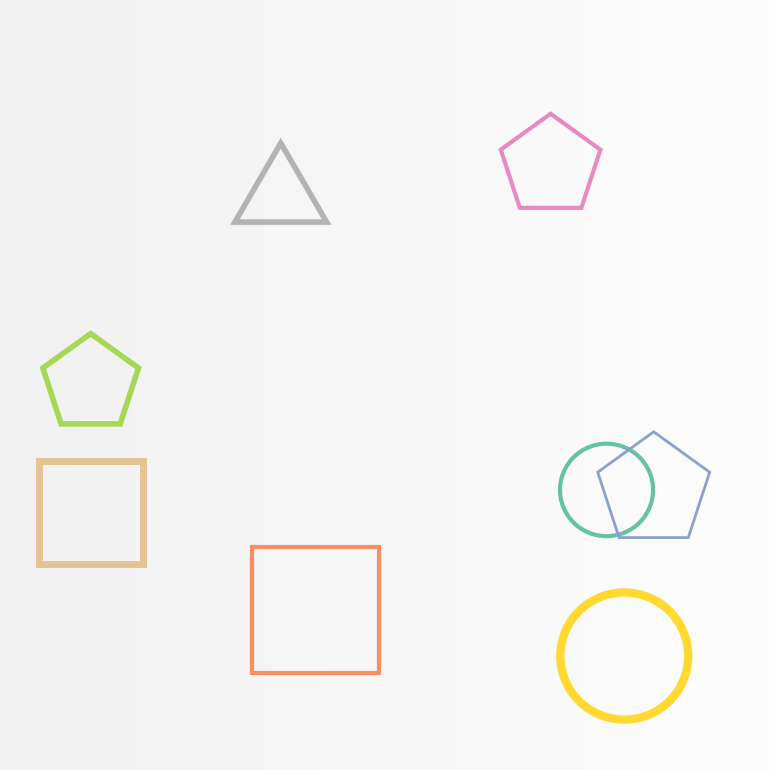[{"shape": "circle", "thickness": 1.5, "radius": 0.3, "center": [0.783, 0.364]}, {"shape": "square", "thickness": 1.5, "radius": 0.41, "center": [0.407, 0.208]}, {"shape": "pentagon", "thickness": 1, "radius": 0.38, "center": [0.843, 0.363]}, {"shape": "pentagon", "thickness": 1.5, "radius": 0.34, "center": [0.71, 0.785]}, {"shape": "pentagon", "thickness": 2, "radius": 0.32, "center": [0.117, 0.502]}, {"shape": "circle", "thickness": 3, "radius": 0.41, "center": [0.806, 0.148]}, {"shape": "square", "thickness": 2.5, "radius": 0.34, "center": [0.117, 0.335]}, {"shape": "triangle", "thickness": 2, "radius": 0.34, "center": [0.362, 0.746]}]